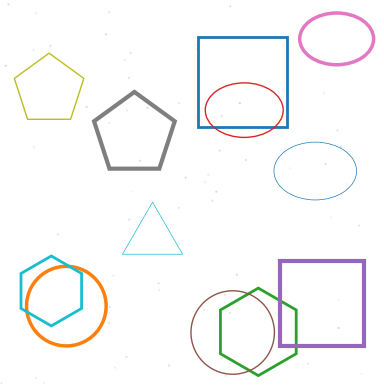[{"shape": "square", "thickness": 2, "radius": 0.58, "center": [0.629, 0.787]}, {"shape": "oval", "thickness": 0.5, "radius": 0.54, "center": [0.819, 0.556]}, {"shape": "circle", "thickness": 2.5, "radius": 0.52, "center": [0.172, 0.205]}, {"shape": "hexagon", "thickness": 2, "radius": 0.57, "center": [0.671, 0.138]}, {"shape": "oval", "thickness": 1, "radius": 0.51, "center": [0.634, 0.714]}, {"shape": "square", "thickness": 3, "radius": 0.55, "center": [0.836, 0.212]}, {"shape": "circle", "thickness": 1, "radius": 0.54, "center": [0.604, 0.136]}, {"shape": "oval", "thickness": 2.5, "radius": 0.48, "center": [0.874, 0.899]}, {"shape": "pentagon", "thickness": 3, "radius": 0.55, "center": [0.349, 0.651]}, {"shape": "pentagon", "thickness": 1, "radius": 0.47, "center": [0.128, 0.767]}, {"shape": "triangle", "thickness": 0.5, "radius": 0.45, "center": [0.396, 0.385]}, {"shape": "hexagon", "thickness": 2, "radius": 0.45, "center": [0.133, 0.244]}]